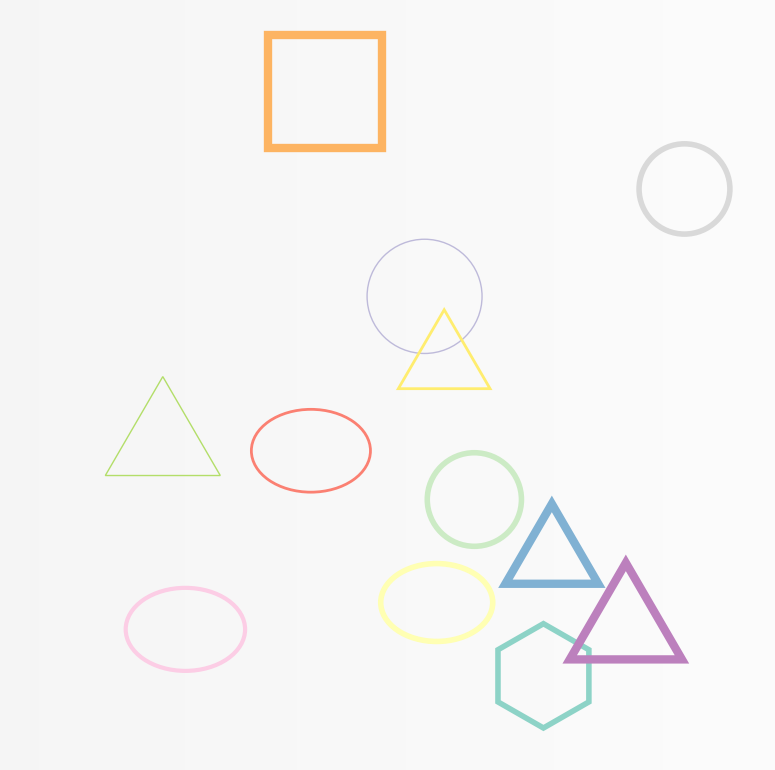[{"shape": "hexagon", "thickness": 2, "radius": 0.34, "center": [0.701, 0.122]}, {"shape": "oval", "thickness": 2, "radius": 0.36, "center": [0.564, 0.218]}, {"shape": "circle", "thickness": 0.5, "radius": 0.37, "center": [0.548, 0.615]}, {"shape": "oval", "thickness": 1, "radius": 0.38, "center": [0.401, 0.415]}, {"shape": "triangle", "thickness": 3, "radius": 0.35, "center": [0.712, 0.276]}, {"shape": "square", "thickness": 3, "radius": 0.37, "center": [0.419, 0.881]}, {"shape": "triangle", "thickness": 0.5, "radius": 0.43, "center": [0.21, 0.425]}, {"shape": "oval", "thickness": 1.5, "radius": 0.39, "center": [0.239, 0.183]}, {"shape": "circle", "thickness": 2, "radius": 0.29, "center": [0.883, 0.755]}, {"shape": "triangle", "thickness": 3, "radius": 0.42, "center": [0.808, 0.185]}, {"shape": "circle", "thickness": 2, "radius": 0.3, "center": [0.612, 0.351]}, {"shape": "triangle", "thickness": 1, "radius": 0.34, "center": [0.573, 0.529]}]